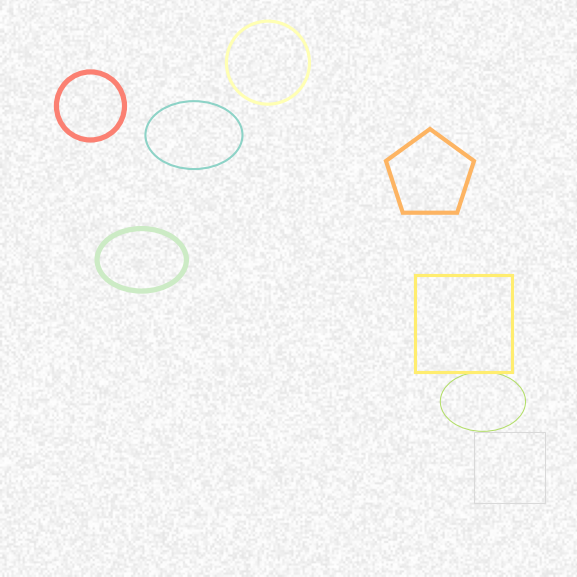[{"shape": "oval", "thickness": 1, "radius": 0.42, "center": [0.336, 0.765]}, {"shape": "circle", "thickness": 1.5, "radius": 0.36, "center": [0.464, 0.891]}, {"shape": "circle", "thickness": 2.5, "radius": 0.29, "center": [0.157, 0.816]}, {"shape": "pentagon", "thickness": 2, "radius": 0.4, "center": [0.745, 0.696]}, {"shape": "oval", "thickness": 0.5, "radius": 0.37, "center": [0.836, 0.304]}, {"shape": "square", "thickness": 0.5, "radius": 0.31, "center": [0.882, 0.19]}, {"shape": "oval", "thickness": 2.5, "radius": 0.39, "center": [0.245, 0.549]}, {"shape": "square", "thickness": 1.5, "radius": 0.42, "center": [0.802, 0.438]}]